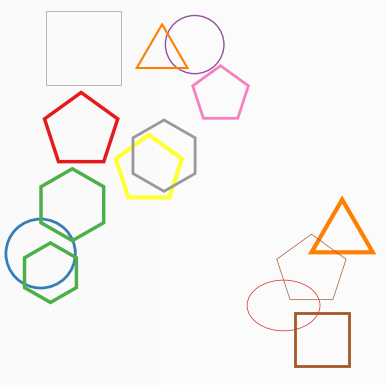[{"shape": "oval", "thickness": 0.5, "radius": 0.47, "center": [0.732, 0.207]}, {"shape": "pentagon", "thickness": 2.5, "radius": 0.5, "center": [0.209, 0.66]}, {"shape": "circle", "thickness": 2, "radius": 0.45, "center": [0.105, 0.341]}, {"shape": "hexagon", "thickness": 2.5, "radius": 0.39, "center": [0.13, 0.292]}, {"shape": "hexagon", "thickness": 2.5, "radius": 0.47, "center": [0.187, 0.468]}, {"shape": "circle", "thickness": 1, "radius": 0.38, "center": [0.502, 0.884]}, {"shape": "triangle", "thickness": 1.5, "radius": 0.38, "center": [0.418, 0.861]}, {"shape": "triangle", "thickness": 3, "radius": 0.46, "center": [0.883, 0.39]}, {"shape": "pentagon", "thickness": 3, "radius": 0.45, "center": [0.384, 0.56]}, {"shape": "pentagon", "thickness": 0.5, "radius": 0.47, "center": [0.804, 0.298]}, {"shape": "square", "thickness": 2, "radius": 0.35, "center": [0.831, 0.119]}, {"shape": "pentagon", "thickness": 2, "radius": 0.38, "center": [0.569, 0.754]}, {"shape": "square", "thickness": 0.5, "radius": 0.48, "center": [0.216, 0.875]}, {"shape": "hexagon", "thickness": 2, "radius": 0.46, "center": [0.423, 0.596]}]